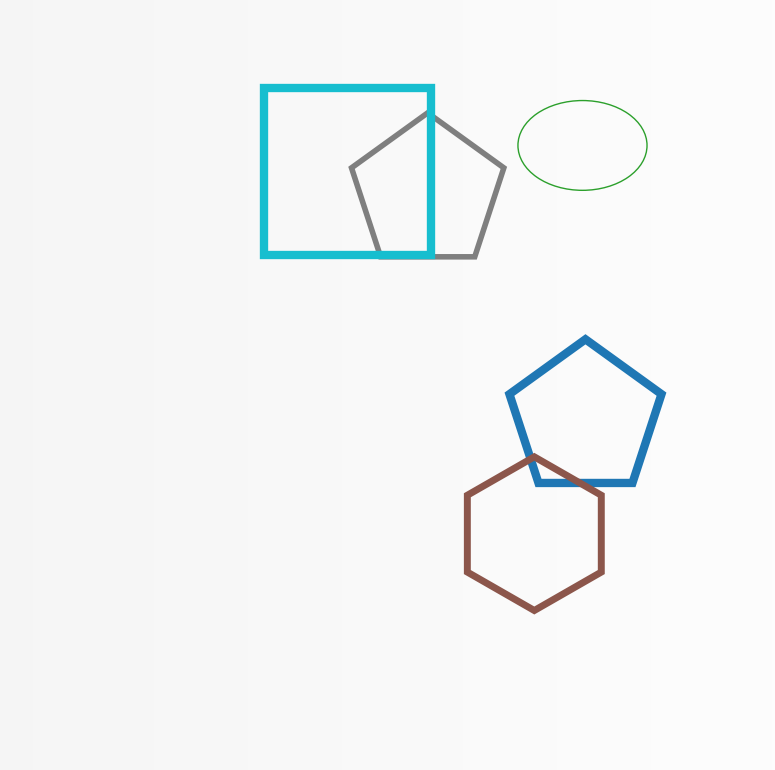[{"shape": "pentagon", "thickness": 3, "radius": 0.52, "center": [0.755, 0.456]}, {"shape": "oval", "thickness": 0.5, "radius": 0.42, "center": [0.752, 0.811]}, {"shape": "hexagon", "thickness": 2.5, "radius": 0.5, "center": [0.689, 0.307]}, {"shape": "pentagon", "thickness": 2, "radius": 0.52, "center": [0.552, 0.75]}, {"shape": "square", "thickness": 3, "radius": 0.54, "center": [0.449, 0.777]}]